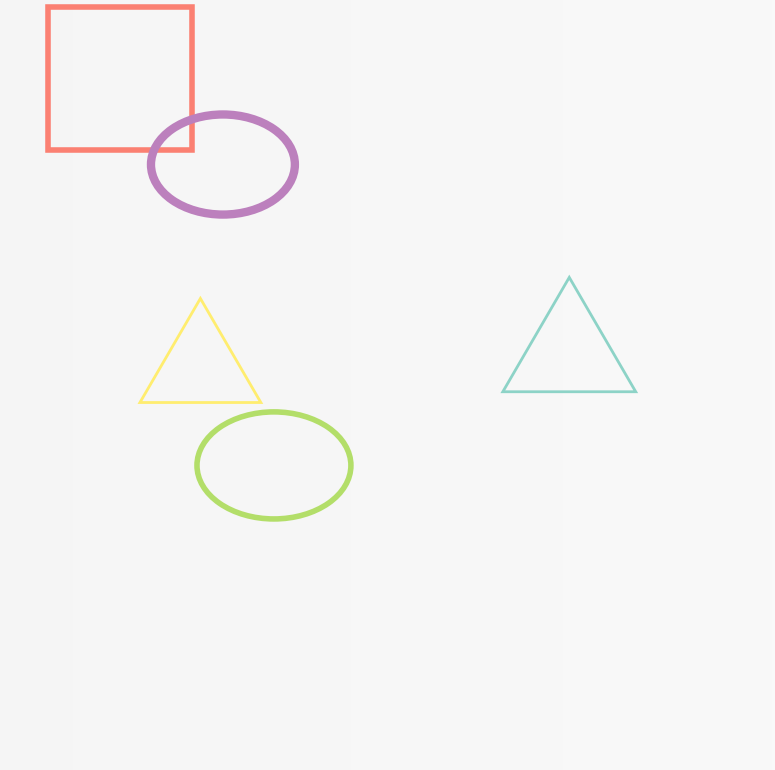[{"shape": "triangle", "thickness": 1, "radius": 0.5, "center": [0.735, 0.541]}, {"shape": "square", "thickness": 2, "radius": 0.46, "center": [0.155, 0.898]}, {"shape": "oval", "thickness": 2, "radius": 0.5, "center": [0.353, 0.396]}, {"shape": "oval", "thickness": 3, "radius": 0.46, "center": [0.288, 0.786]}, {"shape": "triangle", "thickness": 1, "radius": 0.45, "center": [0.259, 0.522]}]